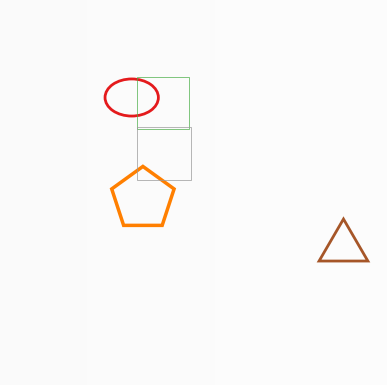[{"shape": "oval", "thickness": 2, "radius": 0.34, "center": [0.34, 0.747]}, {"shape": "square", "thickness": 0.5, "radius": 0.33, "center": [0.421, 0.732]}, {"shape": "pentagon", "thickness": 2.5, "radius": 0.42, "center": [0.369, 0.483]}, {"shape": "triangle", "thickness": 2, "radius": 0.36, "center": [0.886, 0.358]}, {"shape": "square", "thickness": 0.5, "radius": 0.35, "center": [0.423, 0.601]}]